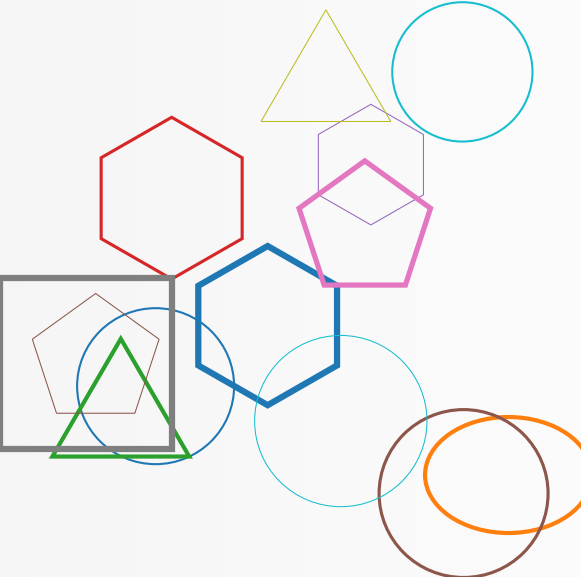[{"shape": "hexagon", "thickness": 3, "radius": 0.69, "center": [0.461, 0.435]}, {"shape": "circle", "thickness": 1, "radius": 0.68, "center": [0.268, 0.33]}, {"shape": "oval", "thickness": 2, "radius": 0.72, "center": [0.875, 0.177]}, {"shape": "triangle", "thickness": 2, "radius": 0.68, "center": [0.208, 0.277]}, {"shape": "hexagon", "thickness": 1.5, "radius": 0.7, "center": [0.295, 0.656]}, {"shape": "hexagon", "thickness": 0.5, "radius": 0.52, "center": [0.638, 0.714]}, {"shape": "pentagon", "thickness": 0.5, "radius": 0.57, "center": [0.165, 0.376]}, {"shape": "circle", "thickness": 1.5, "radius": 0.73, "center": [0.798, 0.145]}, {"shape": "pentagon", "thickness": 2.5, "radius": 0.59, "center": [0.628, 0.602]}, {"shape": "square", "thickness": 3, "radius": 0.74, "center": [0.148, 0.37]}, {"shape": "triangle", "thickness": 0.5, "radius": 0.64, "center": [0.561, 0.853]}, {"shape": "circle", "thickness": 1, "radius": 0.6, "center": [0.795, 0.875]}, {"shape": "circle", "thickness": 0.5, "radius": 0.74, "center": [0.586, 0.27]}]